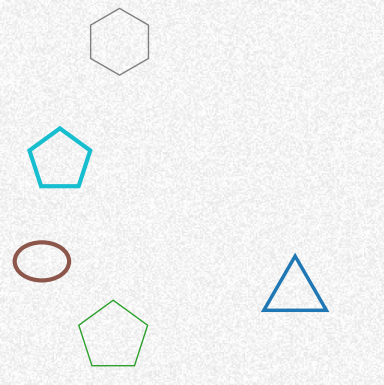[{"shape": "triangle", "thickness": 2.5, "radius": 0.47, "center": [0.767, 0.241]}, {"shape": "pentagon", "thickness": 1, "radius": 0.47, "center": [0.294, 0.126]}, {"shape": "oval", "thickness": 3, "radius": 0.35, "center": [0.109, 0.321]}, {"shape": "hexagon", "thickness": 1, "radius": 0.43, "center": [0.311, 0.892]}, {"shape": "pentagon", "thickness": 3, "radius": 0.42, "center": [0.156, 0.583]}]